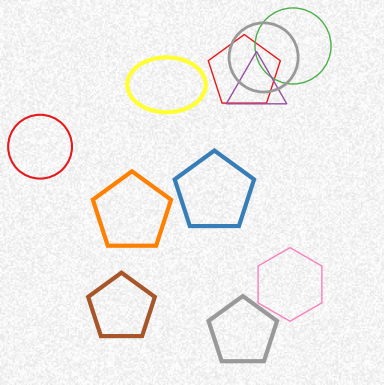[{"shape": "pentagon", "thickness": 1, "radius": 0.49, "center": [0.635, 0.812]}, {"shape": "circle", "thickness": 1.5, "radius": 0.41, "center": [0.104, 0.619]}, {"shape": "pentagon", "thickness": 3, "radius": 0.54, "center": [0.557, 0.501]}, {"shape": "circle", "thickness": 1, "radius": 0.49, "center": [0.761, 0.881]}, {"shape": "triangle", "thickness": 1, "radius": 0.45, "center": [0.666, 0.776]}, {"shape": "pentagon", "thickness": 3, "radius": 0.53, "center": [0.343, 0.448]}, {"shape": "oval", "thickness": 3, "radius": 0.51, "center": [0.432, 0.78]}, {"shape": "pentagon", "thickness": 3, "radius": 0.46, "center": [0.316, 0.201]}, {"shape": "hexagon", "thickness": 1, "radius": 0.48, "center": [0.753, 0.261]}, {"shape": "pentagon", "thickness": 3, "radius": 0.47, "center": [0.631, 0.137]}, {"shape": "circle", "thickness": 2, "radius": 0.45, "center": [0.685, 0.851]}]